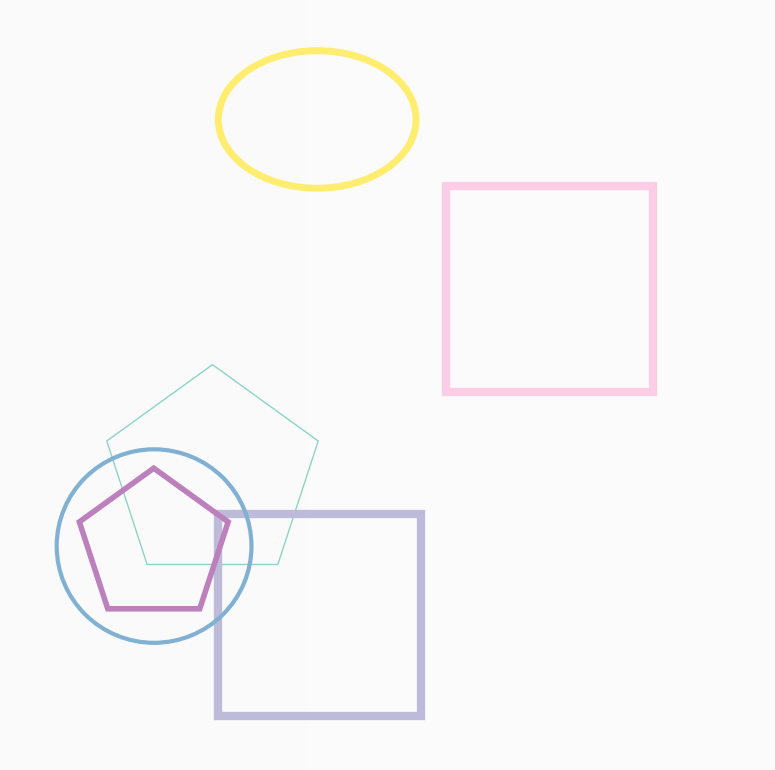[{"shape": "pentagon", "thickness": 0.5, "radius": 0.72, "center": [0.274, 0.383]}, {"shape": "square", "thickness": 3, "radius": 0.66, "center": [0.413, 0.201]}, {"shape": "circle", "thickness": 1.5, "radius": 0.63, "center": [0.199, 0.291]}, {"shape": "square", "thickness": 3, "radius": 0.67, "center": [0.709, 0.625]}, {"shape": "pentagon", "thickness": 2, "radius": 0.5, "center": [0.198, 0.291]}, {"shape": "oval", "thickness": 2.5, "radius": 0.64, "center": [0.409, 0.845]}]